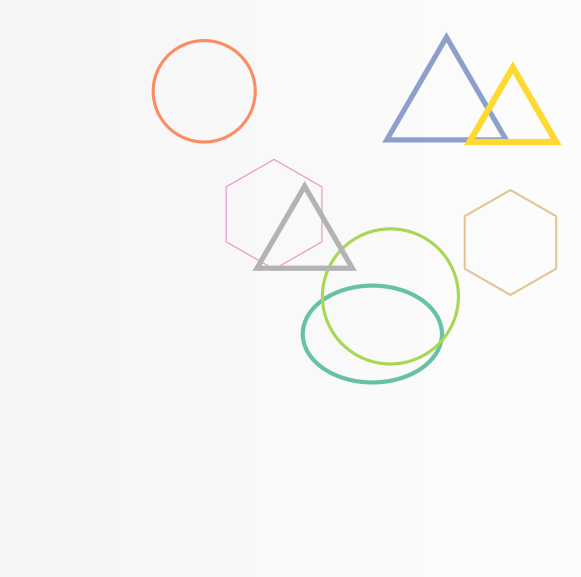[{"shape": "oval", "thickness": 2, "radius": 0.6, "center": [0.641, 0.421]}, {"shape": "circle", "thickness": 1.5, "radius": 0.44, "center": [0.351, 0.841]}, {"shape": "triangle", "thickness": 2.5, "radius": 0.59, "center": [0.768, 0.816]}, {"shape": "hexagon", "thickness": 0.5, "radius": 0.48, "center": [0.471, 0.628]}, {"shape": "circle", "thickness": 1.5, "radius": 0.59, "center": [0.672, 0.486]}, {"shape": "triangle", "thickness": 3, "radius": 0.43, "center": [0.882, 0.796]}, {"shape": "hexagon", "thickness": 1, "radius": 0.45, "center": [0.878, 0.579]}, {"shape": "triangle", "thickness": 2.5, "radius": 0.47, "center": [0.524, 0.582]}]